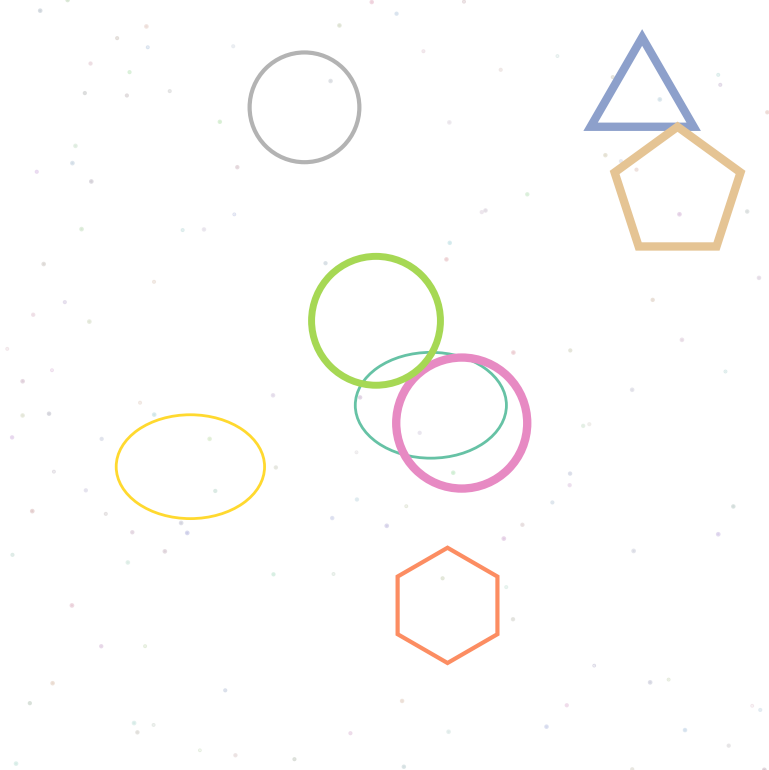[{"shape": "oval", "thickness": 1, "radius": 0.49, "center": [0.56, 0.474]}, {"shape": "hexagon", "thickness": 1.5, "radius": 0.37, "center": [0.581, 0.214]}, {"shape": "triangle", "thickness": 3, "radius": 0.39, "center": [0.834, 0.874]}, {"shape": "circle", "thickness": 3, "radius": 0.43, "center": [0.6, 0.451]}, {"shape": "circle", "thickness": 2.5, "radius": 0.42, "center": [0.488, 0.583]}, {"shape": "oval", "thickness": 1, "radius": 0.48, "center": [0.247, 0.394]}, {"shape": "pentagon", "thickness": 3, "radius": 0.43, "center": [0.88, 0.749]}, {"shape": "circle", "thickness": 1.5, "radius": 0.36, "center": [0.395, 0.861]}]